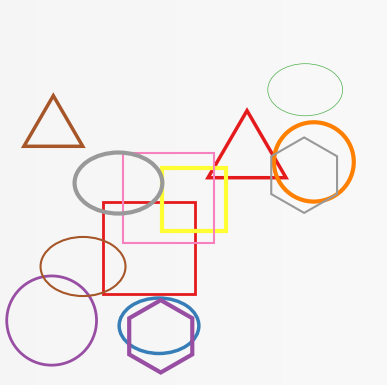[{"shape": "triangle", "thickness": 2.5, "radius": 0.58, "center": [0.637, 0.597]}, {"shape": "square", "thickness": 2, "radius": 0.6, "center": [0.385, 0.355]}, {"shape": "oval", "thickness": 2.5, "radius": 0.51, "center": [0.41, 0.154]}, {"shape": "oval", "thickness": 0.5, "radius": 0.48, "center": [0.788, 0.767]}, {"shape": "hexagon", "thickness": 3, "radius": 0.47, "center": [0.415, 0.126]}, {"shape": "circle", "thickness": 2, "radius": 0.58, "center": [0.133, 0.167]}, {"shape": "circle", "thickness": 3, "radius": 0.51, "center": [0.81, 0.579]}, {"shape": "square", "thickness": 3, "radius": 0.41, "center": [0.499, 0.481]}, {"shape": "triangle", "thickness": 2.5, "radius": 0.44, "center": [0.138, 0.664]}, {"shape": "oval", "thickness": 1.5, "radius": 0.55, "center": [0.214, 0.308]}, {"shape": "square", "thickness": 1.5, "radius": 0.59, "center": [0.436, 0.486]}, {"shape": "oval", "thickness": 3, "radius": 0.57, "center": [0.306, 0.525]}, {"shape": "hexagon", "thickness": 1.5, "radius": 0.49, "center": [0.785, 0.545]}]